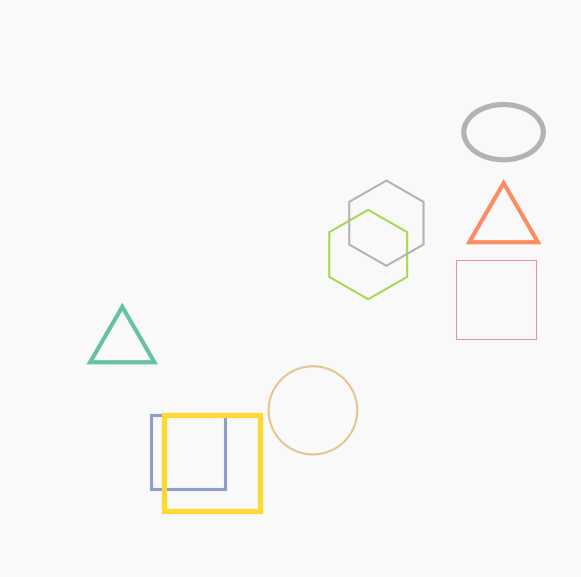[{"shape": "triangle", "thickness": 2, "radius": 0.32, "center": [0.21, 0.404]}, {"shape": "triangle", "thickness": 2, "radius": 0.34, "center": [0.866, 0.614]}, {"shape": "square", "thickness": 1.5, "radius": 0.32, "center": [0.324, 0.216]}, {"shape": "square", "thickness": 0.5, "radius": 0.34, "center": [0.853, 0.481]}, {"shape": "hexagon", "thickness": 1, "radius": 0.39, "center": [0.633, 0.558]}, {"shape": "square", "thickness": 2.5, "radius": 0.41, "center": [0.365, 0.198]}, {"shape": "circle", "thickness": 1, "radius": 0.38, "center": [0.538, 0.289]}, {"shape": "hexagon", "thickness": 1, "radius": 0.37, "center": [0.665, 0.613]}, {"shape": "oval", "thickness": 2.5, "radius": 0.34, "center": [0.866, 0.77]}]